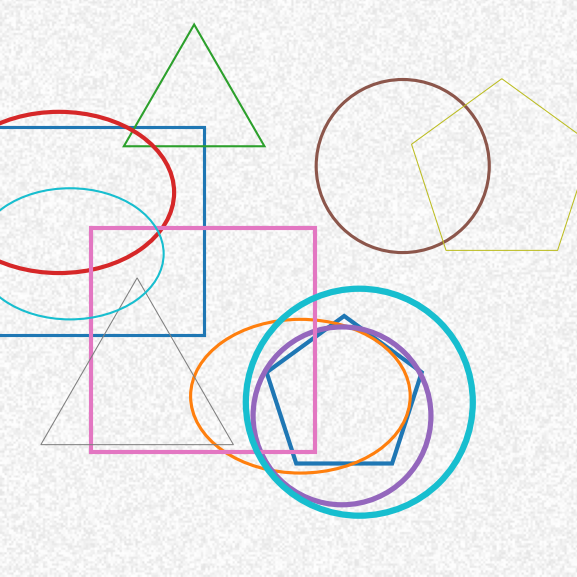[{"shape": "pentagon", "thickness": 2, "radius": 0.71, "center": [0.596, 0.311]}, {"shape": "square", "thickness": 1.5, "radius": 0.9, "center": [0.174, 0.599]}, {"shape": "oval", "thickness": 1.5, "radius": 0.95, "center": [0.52, 0.313]}, {"shape": "triangle", "thickness": 1, "radius": 0.7, "center": [0.336, 0.816]}, {"shape": "oval", "thickness": 2, "radius": 1.0, "center": [0.102, 0.666]}, {"shape": "circle", "thickness": 2.5, "radius": 0.77, "center": [0.592, 0.279]}, {"shape": "circle", "thickness": 1.5, "radius": 0.75, "center": [0.697, 0.712]}, {"shape": "square", "thickness": 2, "radius": 0.97, "center": [0.352, 0.41]}, {"shape": "triangle", "thickness": 0.5, "radius": 0.96, "center": [0.237, 0.325]}, {"shape": "pentagon", "thickness": 0.5, "radius": 0.82, "center": [0.869, 0.699]}, {"shape": "circle", "thickness": 3, "radius": 0.98, "center": [0.622, 0.303]}, {"shape": "oval", "thickness": 1, "radius": 0.81, "center": [0.121, 0.56]}]